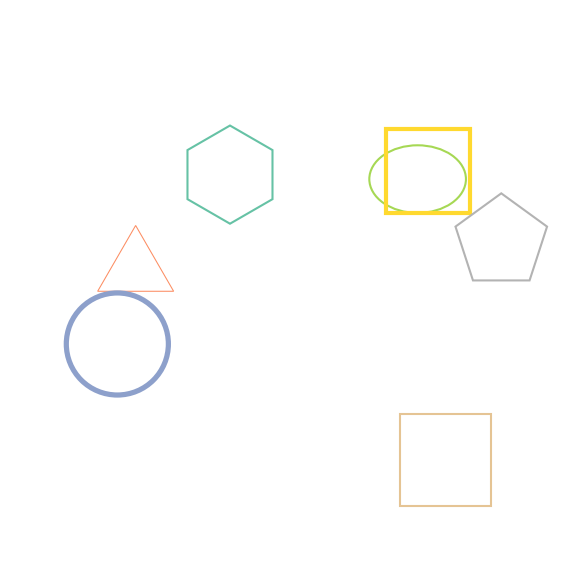[{"shape": "hexagon", "thickness": 1, "radius": 0.42, "center": [0.398, 0.697]}, {"shape": "triangle", "thickness": 0.5, "radius": 0.38, "center": [0.235, 0.533]}, {"shape": "circle", "thickness": 2.5, "radius": 0.44, "center": [0.203, 0.403]}, {"shape": "oval", "thickness": 1, "radius": 0.42, "center": [0.723, 0.689]}, {"shape": "square", "thickness": 2, "radius": 0.37, "center": [0.741, 0.703]}, {"shape": "square", "thickness": 1, "radius": 0.39, "center": [0.771, 0.203]}, {"shape": "pentagon", "thickness": 1, "radius": 0.42, "center": [0.868, 0.581]}]